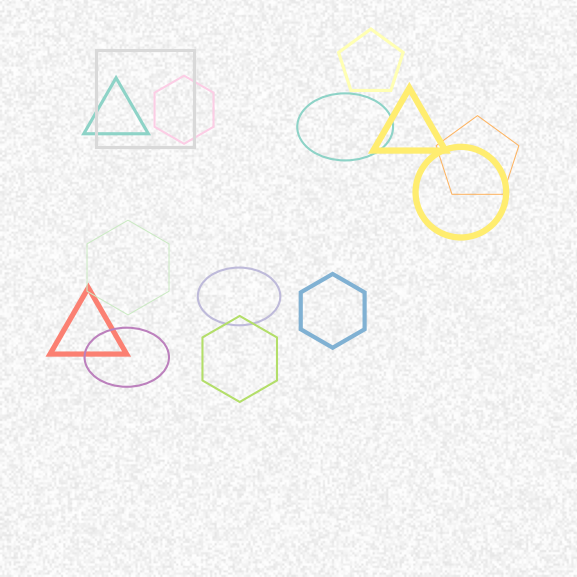[{"shape": "triangle", "thickness": 1.5, "radius": 0.32, "center": [0.201, 0.8]}, {"shape": "oval", "thickness": 1, "radius": 0.41, "center": [0.598, 0.779]}, {"shape": "pentagon", "thickness": 1.5, "radius": 0.29, "center": [0.642, 0.89]}, {"shape": "oval", "thickness": 1, "radius": 0.36, "center": [0.414, 0.486]}, {"shape": "triangle", "thickness": 2.5, "radius": 0.38, "center": [0.153, 0.424]}, {"shape": "hexagon", "thickness": 2, "radius": 0.32, "center": [0.576, 0.461]}, {"shape": "pentagon", "thickness": 0.5, "radius": 0.38, "center": [0.827, 0.724]}, {"shape": "hexagon", "thickness": 1, "radius": 0.37, "center": [0.415, 0.378]}, {"shape": "hexagon", "thickness": 1, "radius": 0.29, "center": [0.319, 0.809]}, {"shape": "square", "thickness": 1.5, "radius": 0.42, "center": [0.251, 0.828]}, {"shape": "oval", "thickness": 1, "radius": 0.37, "center": [0.22, 0.381]}, {"shape": "hexagon", "thickness": 0.5, "radius": 0.41, "center": [0.222, 0.536]}, {"shape": "triangle", "thickness": 3, "radius": 0.36, "center": [0.709, 0.774]}, {"shape": "circle", "thickness": 3, "radius": 0.39, "center": [0.798, 0.666]}]